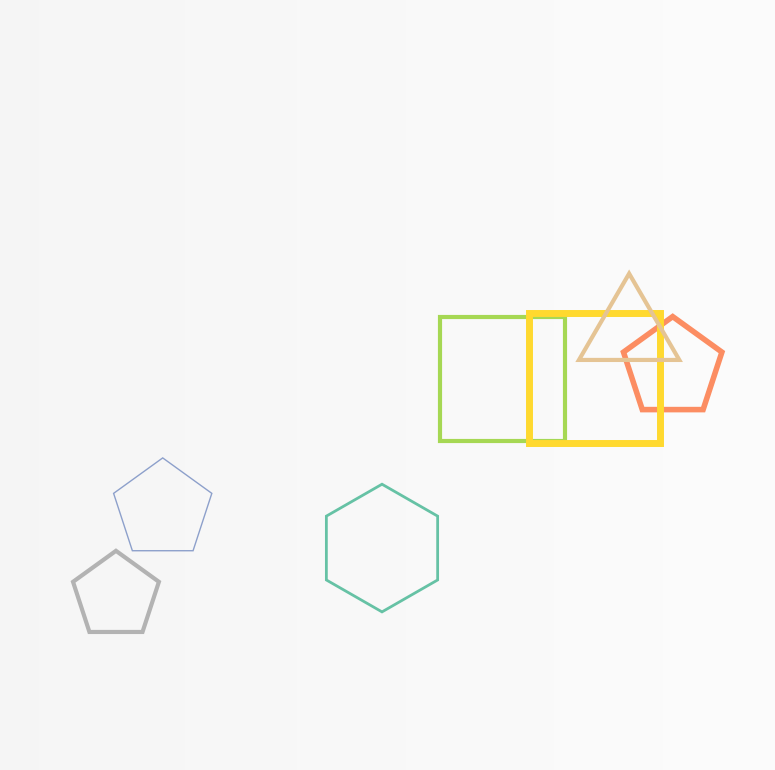[{"shape": "hexagon", "thickness": 1, "radius": 0.41, "center": [0.493, 0.288]}, {"shape": "pentagon", "thickness": 2, "radius": 0.33, "center": [0.868, 0.522]}, {"shape": "pentagon", "thickness": 0.5, "radius": 0.33, "center": [0.21, 0.339]}, {"shape": "square", "thickness": 1.5, "radius": 0.4, "center": [0.648, 0.508]}, {"shape": "square", "thickness": 2.5, "radius": 0.42, "center": [0.767, 0.509]}, {"shape": "triangle", "thickness": 1.5, "radius": 0.37, "center": [0.812, 0.57]}, {"shape": "pentagon", "thickness": 1.5, "radius": 0.29, "center": [0.15, 0.226]}]